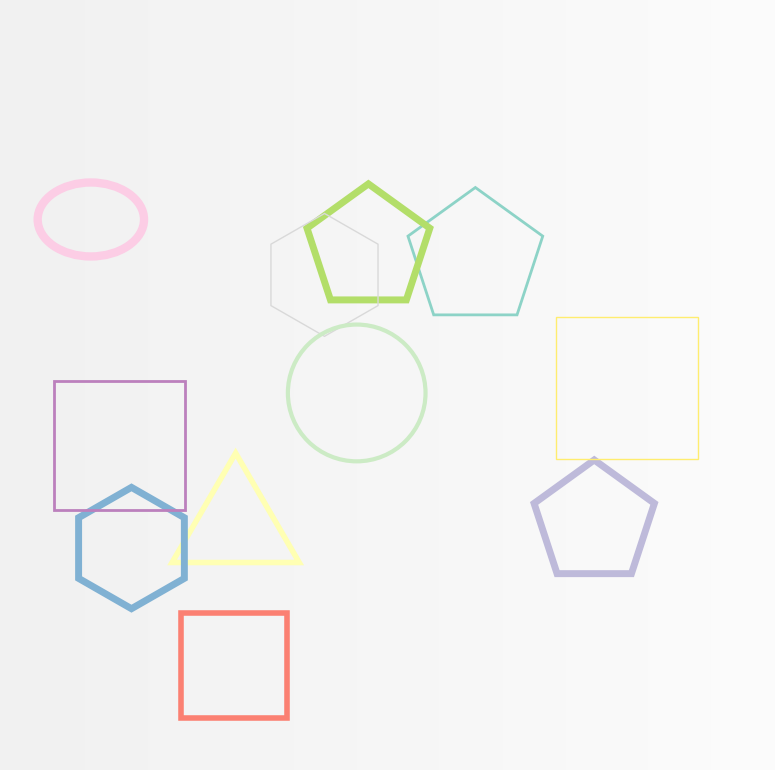[{"shape": "pentagon", "thickness": 1, "radius": 0.46, "center": [0.613, 0.665]}, {"shape": "triangle", "thickness": 2, "radius": 0.47, "center": [0.304, 0.317]}, {"shape": "pentagon", "thickness": 2.5, "radius": 0.41, "center": [0.767, 0.321]}, {"shape": "square", "thickness": 2, "radius": 0.34, "center": [0.302, 0.135]}, {"shape": "hexagon", "thickness": 2.5, "radius": 0.39, "center": [0.17, 0.288]}, {"shape": "pentagon", "thickness": 2.5, "radius": 0.42, "center": [0.475, 0.678]}, {"shape": "oval", "thickness": 3, "radius": 0.34, "center": [0.117, 0.715]}, {"shape": "hexagon", "thickness": 0.5, "radius": 0.4, "center": [0.419, 0.643]}, {"shape": "square", "thickness": 1, "radius": 0.42, "center": [0.154, 0.421]}, {"shape": "circle", "thickness": 1.5, "radius": 0.44, "center": [0.46, 0.49]}, {"shape": "square", "thickness": 0.5, "radius": 0.46, "center": [0.809, 0.496]}]